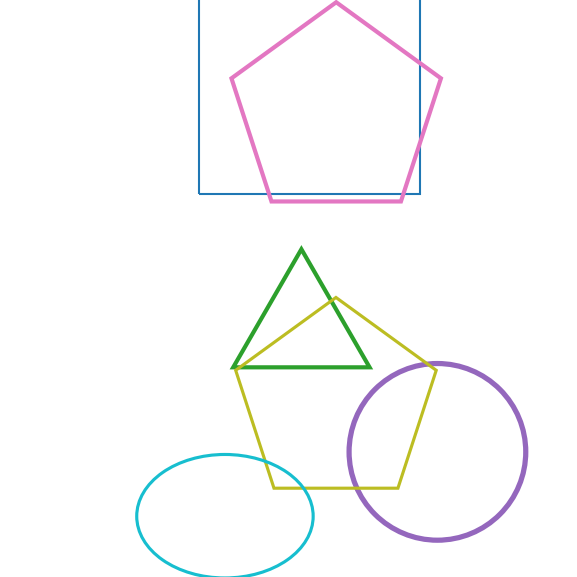[{"shape": "square", "thickness": 1, "radius": 0.95, "center": [0.536, 0.855]}, {"shape": "triangle", "thickness": 2, "radius": 0.68, "center": [0.522, 0.431]}, {"shape": "circle", "thickness": 2.5, "radius": 0.76, "center": [0.757, 0.217]}, {"shape": "pentagon", "thickness": 2, "radius": 0.95, "center": [0.582, 0.805]}, {"shape": "pentagon", "thickness": 1.5, "radius": 0.91, "center": [0.582, 0.301]}, {"shape": "oval", "thickness": 1.5, "radius": 0.76, "center": [0.39, 0.105]}]